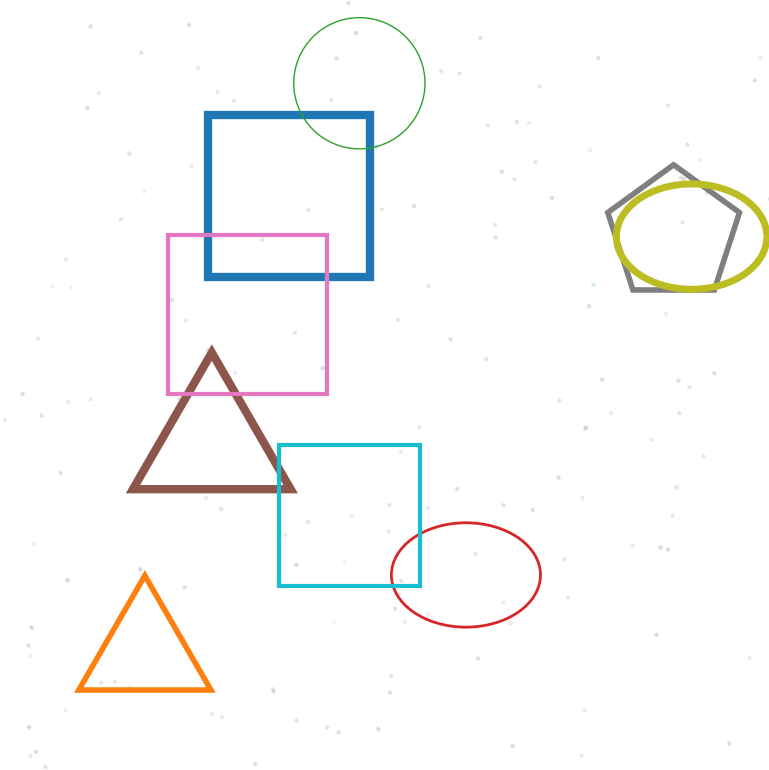[{"shape": "square", "thickness": 3, "radius": 0.52, "center": [0.375, 0.746]}, {"shape": "triangle", "thickness": 2, "radius": 0.5, "center": [0.188, 0.153]}, {"shape": "circle", "thickness": 0.5, "radius": 0.43, "center": [0.467, 0.892]}, {"shape": "oval", "thickness": 1, "radius": 0.48, "center": [0.605, 0.253]}, {"shape": "triangle", "thickness": 3, "radius": 0.59, "center": [0.275, 0.424]}, {"shape": "square", "thickness": 1.5, "radius": 0.51, "center": [0.322, 0.591]}, {"shape": "pentagon", "thickness": 2, "radius": 0.45, "center": [0.875, 0.696]}, {"shape": "oval", "thickness": 2.5, "radius": 0.49, "center": [0.898, 0.693]}, {"shape": "square", "thickness": 1.5, "radius": 0.46, "center": [0.454, 0.33]}]